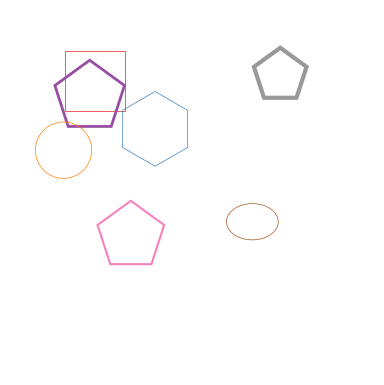[{"shape": "square", "thickness": 0.5, "radius": 0.39, "center": [0.247, 0.789]}, {"shape": "hexagon", "thickness": 0.5, "radius": 0.49, "center": [0.403, 0.665]}, {"shape": "pentagon", "thickness": 2, "radius": 0.48, "center": [0.233, 0.749]}, {"shape": "circle", "thickness": 0.5, "radius": 0.37, "center": [0.165, 0.61]}, {"shape": "oval", "thickness": 0.5, "radius": 0.34, "center": [0.656, 0.424]}, {"shape": "pentagon", "thickness": 1.5, "radius": 0.45, "center": [0.34, 0.387]}, {"shape": "pentagon", "thickness": 3, "radius": 0.36, "center": [0.728, 0.804]}]